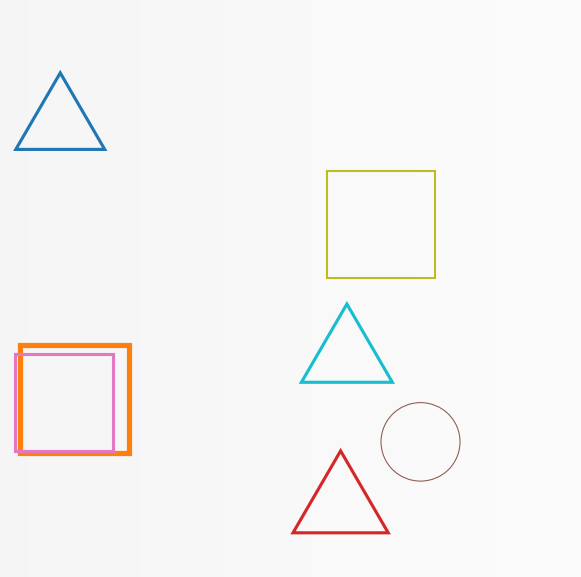[{"shape": "triangle", "thickness": 1.5, "radius": 0.44, "center": [0.104, 0.785]}, {"shape": "square", "thickness": 2.5, "radius": 0.47, "center": [0.128, 0.309]}, {"shape": "triangle", "thickness": 1.5, "radius": 0.47, "center": [0.586, 0.124]}, {"shape": "circle", "thickness": 0.5, "radius": 0.34, "center": [0.723, 0.234]}, {"shape": "square", "thickness": 1.5, "radius": 0.42, "center": [0.11, 0.302]}, {"shape": "square", "thickness": 1, "radius": 0.46, "center": [0.656, 0.611]}, {"shape": "triangle", "thickness": 1.5, "radius": 0.45, "center": [0.597, 0.382]}]